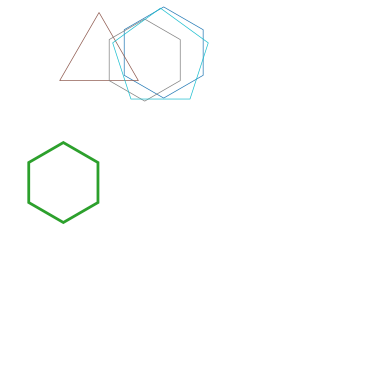[{"shape": "hexagon", "thickness": 0.5, "radius": 0.59, "center": [0.425, 0.864]}, {"shape": "hexagon", "thickness": 2, "radius": 0.52, "center": [0.165, 0.526]}, {"shape": "triangle", "thickness": 0.5, "radius": 0.59, "center": [0.257, 0.85]}, {"shape": "hexagon", "thickness": 0.5, "radius": 0.53, "center": [0.376, 0.844]}, {"shape": "pentagon", "thickness": 0.5, "radius": 0.65, "center": [0.417, 0.848]}]